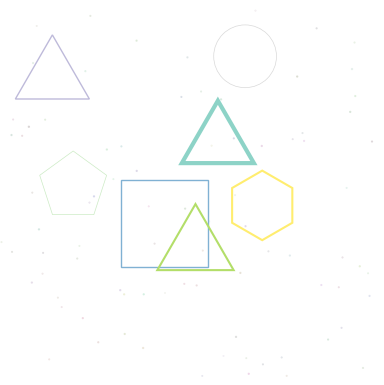[{"shape": "triangle", "thickness": 3, "radius": 0.54, "center": [0.566, 0.63]}, {"shape": "triangle", "thickness": 1, "radius": 0.55, "center": [0.136, 0.798]}, {"shape": "square", "thickness": 1, "radius": 0.56, "center": [0.427, 0.42]}, {"shape": "triangle", "thickness": 1.5, "radius": 0.57, "center": [0.508, 0.356]}, {"shape": "circle", "thickness": 0.5, "radius": 0.41, "center": [0.637, 0.854]}, {"shape": "pentagon", "thickness": 0.5, "radius": 0.46, "center": [0.19, 0.516]}, {"shape": "hexagon", "thickness": 1.5, "radius": 0.45, "center": [0.681, 0.466]}]